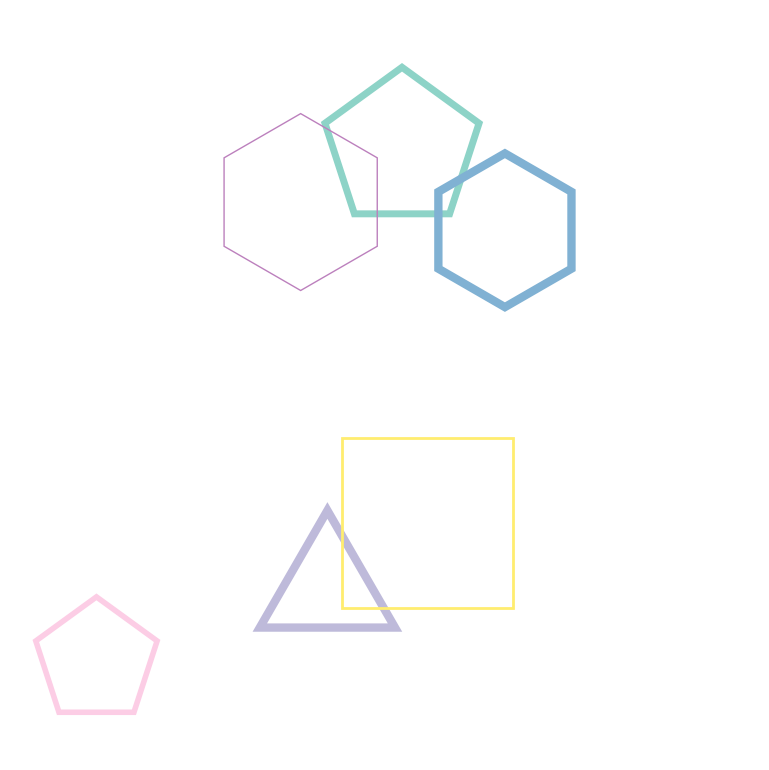[{"shape": "pentagon", "thickness": 2.5, "radius": 0.53, "center": [0.522, 0.807]}, {"shape": "triangle", "thickness": 3, "radius": 0.51, "center": [0.425, 0.236]}, {"shape": "hexagon", "thickness": 3, "radius": 0.5, "center": [0.656, 0.701]}, {"shape": "pentagon", "thickness": 2, "radius": 0.41, "center": [0.125, 0.142]}, {"shape": "hexagon", "thickness": 0.5, "radius": 0.57, "center": [0.39, 0.738]}, {"shape": "square", "thickness": 1, "radius": 0.55, "center": [0.555, 0.321]}]